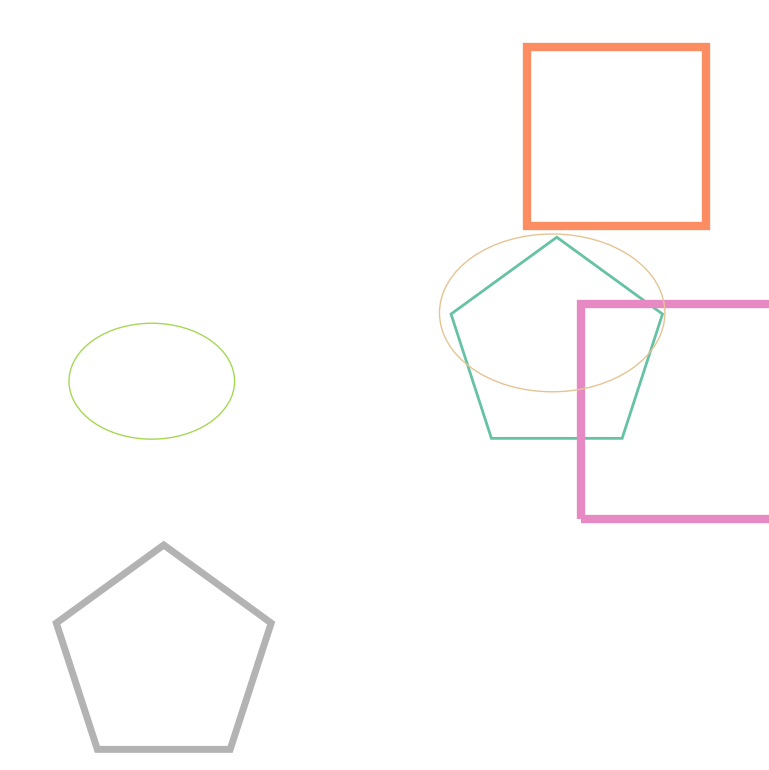[{"shape": "pentagon", "thickness": 1, "radius": 0.72, "center": [0.723, 0.548]}, {"shape": "square", "thickness": 3, "radius": 0.58, "center": [0.8, 0.822]}, {"shape": "square", "thickness": 3, "radius": 0.7, "center": [0.894, 0.465]}, {"shape": "oval", "thickness": 0.5, "radius": 0.54, "center": [0.197, 0.505]}, {"shape": "oval", "thickness": 0.5, "radius": 0.73, "center": [0.717, 0.594]}, {"shape": "pentagon", "thickness": 2.5, "radius": 0.73, "center": [0.213, 0.146]}]